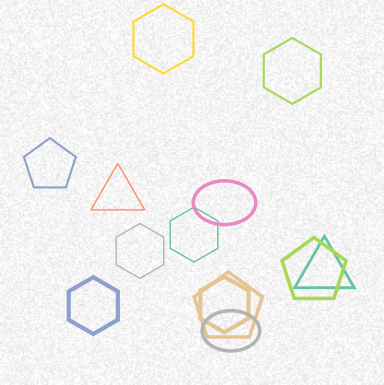[{"shape": "hexagon", "thickness": 1, "radius": 0.36, "center": [0.504, 0.391]}, {"shape": "triangle", "thickness": 2, "radius": 0.45, "center": [0.843, 0.297]}, {"shape": "triangle", "thickness": 1, "radius": 0.4, "center": [0.306, 0.495]}, {"shape": "hexagon", "thickness": 3, "radius": 0.37, "center": [0.242, 0.206]}, {"shape": "pentagon", "thickness": 1.5, "radius": 0.35, "center": [0.13, 0.571]}, {"shape": "oval", "thickness": 2.5, "radius": 0.41, "center": [0.583, 0.473]}, {"shape": "pentagon", "thickness": 2.5, "radius": 0.44, "center": [0.816, 0.296]}, {"shape": "hexagon", "thickness": 1.5, "radius": 0.43, "center": [0.759, 0.816]}, {"shape": "hexagon", "thickness": 1.5, "radius": 0.45, "center": [0.425, 0.899]}, {"shape": "hexagon", "thickness": 3, "radius": 0.36, "center": [0.583, 0.209]}, {"shape": "pentagon", "thickness": 2.5, "radius": 0.47, "center": [0.593, 0.2]}, {"shape": "oval", "thickness": 2.5, "radius": 0.37, "center": [0.6, 0.141]}, {"shape": "hexagon", "thickness": 1, "radius": 0.36, "center": [0.363, 0.348]}]